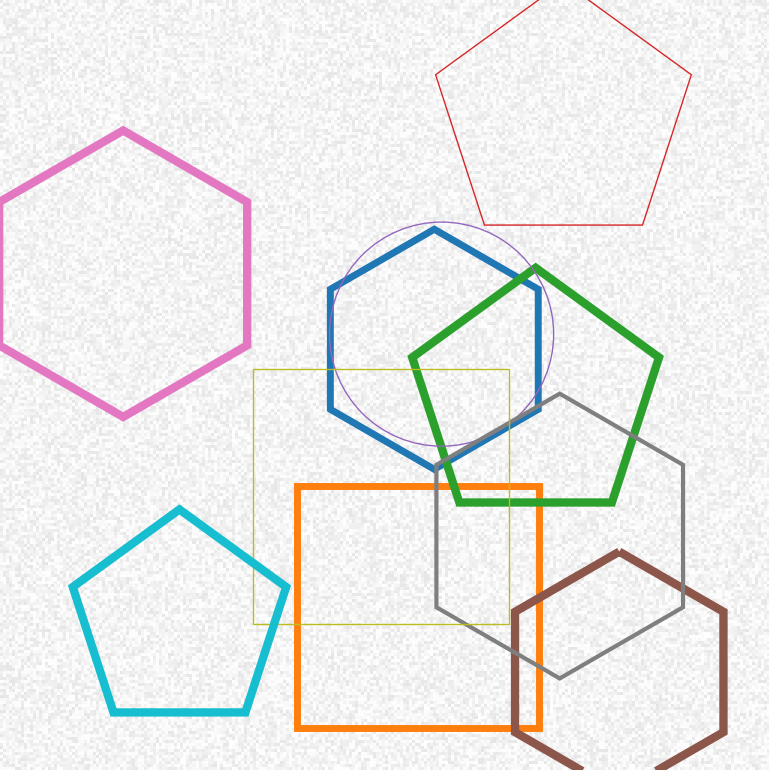[{"shape": "hexagon", "thickness": 2.5, "radius": 0.78, "center": [0.564, 0.546]}, {"shape": "square", "thickness": 2.5, "radius": 0.79, "center": [0.542, 0.211]}, {"shape": "pentagon", "thickness": 3, "radius": 0.84, "center": [0.696, 0.484]}, {"shape": "pentagon", "thickness": 0.5, "radius": 0.87, "center": [0.732, 0.849]}, {"shape": "circle", "thickness": 0.5, "radius": 0.73, "center": [0.573, 0.566]}, {"shape": "hexagon", "thickness": 3, "radius": 0.78, "center": [0.804, 0.127]}, {"shape": "hexagon", "thickness": 3, "radius": 0.93, "center": [0.16, 0.645]}, {"shape": "hexagon", "thickness": 1.5, "radius": 0.92, "center": [0.727, 0.304]}, {"shape": "square", "thickness": 0.5, "radius": 0.83, "center": [0.495, 0.355]}, {"shape": "pentagon", "thickness": 3, "radius": 0.73, "center": [0.233, 0.193]}]